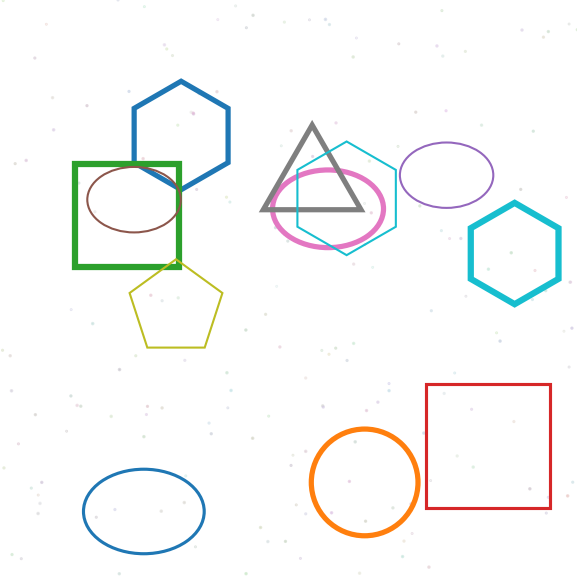[{"shape": "hexagon", "thickness": 2.5, "radius": 0.47, "center": [0.314, 0.765]}, {"shape": "oval", "thickness": 1.5, "radius": 0.52, "center": [0.249, 0.113]}, {"shape": "circle", "thickness": 2.5, "radius": 0.46, "center": [0.631, 0.164]}, {"shape": "square", "thickness": 3, "radius": 0.45, "center": [0.22, 0.626]}, {"shape": "square", "thickness": 1.5, "radius": 0.54, "center": [0.845, 0.227]}, {"shape": "oval", "thickness": 1, "radius": 0.4, "center": [0.773, 0.696]}, {"shape": "oval", "thickness": 1, "radius": 0.4, "center": [0.232, 0.653]}, {"shape": "oval", "thickness": 2.5, "radius": 0.48, "center": [0.568, 0.638]}, {"shape": "triangle", "thickness": 2.5, "radius": 0.49, "center": [0.541, 0.685]}, {"shape": "pentagon", "thickness": 1, "radius": 0.42, "center": [0.305, 0.466]}, {"shape": "hexagon", "thickness": 3, "radius": 0.44, "center": [0.891, 0.56]}, {"shape": "hexagon", "thickness": 1, "radius": 0.49, "center": [0.6, 0.656]}]